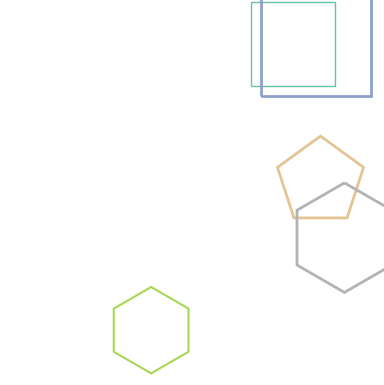[{"shape": "square", "thickness": 1, "radius": 0.55, "center": [0.76, 0.887]}, {"shape": "square", "thickness": 2, "radius": 0.71, "center": [0.821, 0.893]}, {"shape": "hexagon", "thickness": 1.5, "radius": 0.56, "center": [0.393, 0.142]}, {"shape": "pentagon", "thickness": 2, "radius": 0.59, "center": [0.832, 0.529]}, {"shape": "hexagon", "thickness": 2, "radius": 0.71, "center": [0.895, 0.383]}]